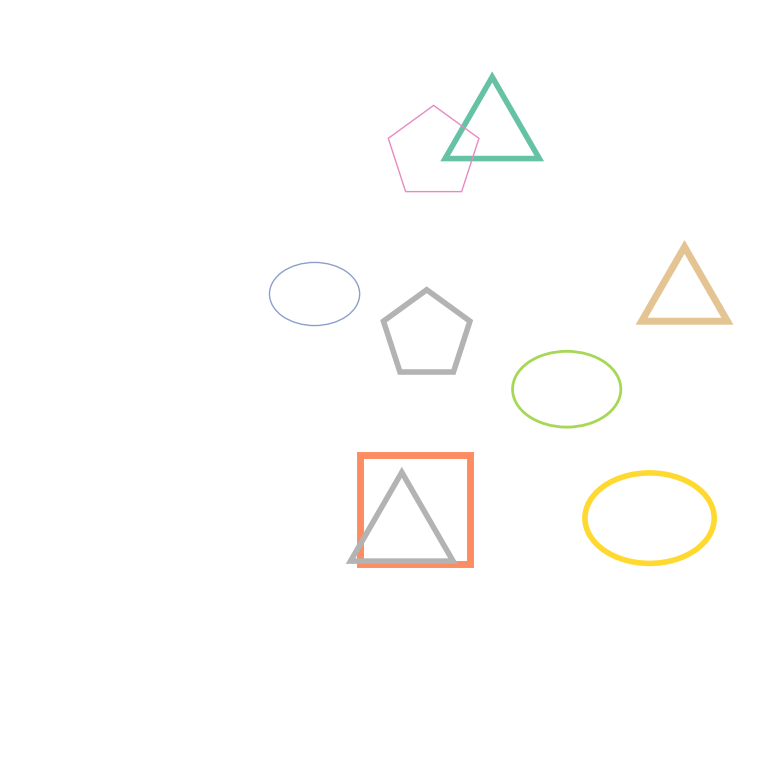[{"shape": "triangle", "thickness": 2, "radius": 0.35, "center": [0.639, 0.829]}, {"shape": "square", "thickness": 2.5, "radius": 0.36, "center": [0.539, 0.338]}, {"shape": "oval", "thickness": 0.5, "radius": 0.29, "center": [0.409, 0.618]}, {"shape": "pentagon", "thickness": 0.5, "radius": 0.31, "center": [0.563, 0.801]}, {"shape": "oval", "thickness": 1, "radius": 0.35, "center": [0.736, 0.495]}, {"shape": "oval", "thickness": 2, "radius": 0.42, "center": [0.844, 0.327]}, {"shape": "triangle", "thickness": 2.5, "radius": 0.32, "center": [0.889, 0.615]}, {"shape": "pentagon", "thickness": 2, "radius": 0.3, "center": [0.554, 0.565]}, {"shape": "triangle", "thickness": 2, "radius": 0.38, "center": [0.522, 0.31]}]